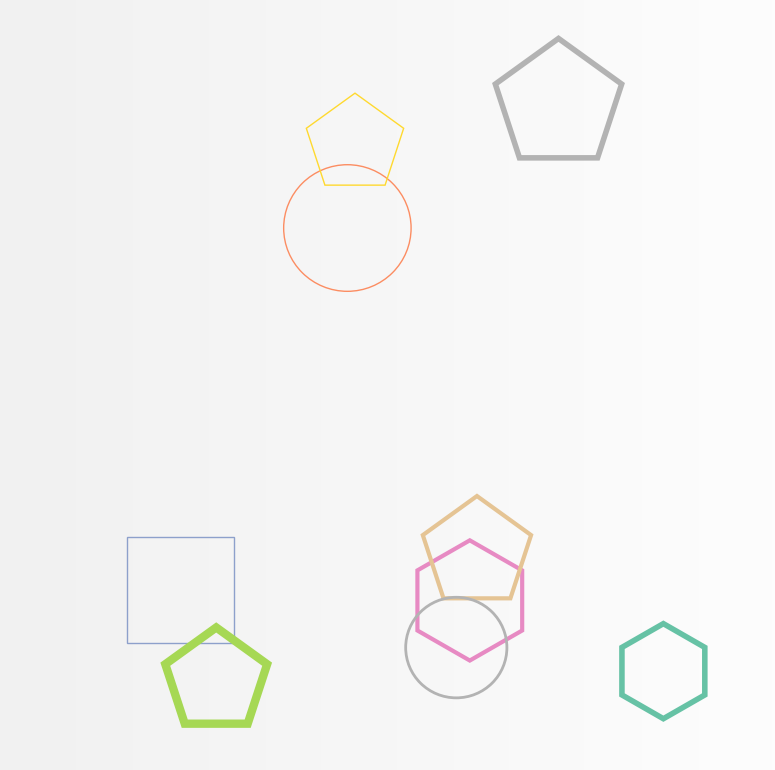[{"shape": "hexagon", "thickness": 2, "radius": 0.31, "center": [0.856, 0.128]}, {"shape": "circle", "thickness": 0.5, "radius": 0.41, "center": [0.448, 0.704]}, {"shape": "square", "thickness": 0.5, "radius": 0.34, "center": [0.233, 0.234]}, {"shape": "hexagon", "thickness": 1.5, "radius": 0.39, "center": [0.606, 0.22]}, {"shape": "pentagon", "thickness": 3, "radius": 0.35, "center": [0.279, 0.116]}, {"shape": "pentagon", "thickness": 0.5, "radius": 0.33, "center": [0.458, 0.813]}, {"shape": "pentagon", "thickness": 1.5, "radius": 0.37, "center": [0.615, 0.282]}, {"shape": "pentagon", "thickness": 2, "radius": 0.43, "center": [0.721, 0.864]}, {"shape": "circle", "thickness": 1, "radius": 0.33, "center": [0.589, 0.159]}]